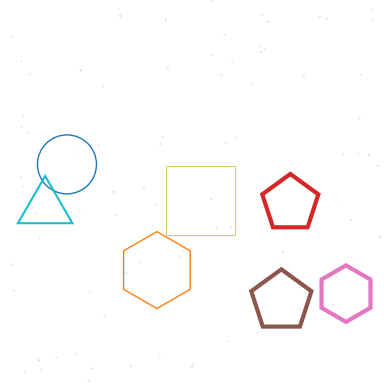[{"shape": "circle", "thickness": 1, "radius": 0.38, "center": [0.174, 0.573]}, {"shape": "hexagon", "thickness": 1, "radius": 0.5, "center": [0.408, 0.299]}, {"shape": "pentagon", "thickness": 3, "radius": 0.38, "center": [0.754, 0.472]}, {"shape": "pentagon", "thickness": 3, "radius": 0.41, "center": [0.731, 0.218]}, {"shape": "hexagon", "thickness": 3, "radius": 0.37, "center": [0.899, 0.237]}, {"shape": "square", "thickness": 0.5, "radius": 0.45, "center": [0.52, 0.48]}, {"shape": "triangle", "thickness": 1.5, "radius": 0.41, "center": [0.117, 0.461]}]